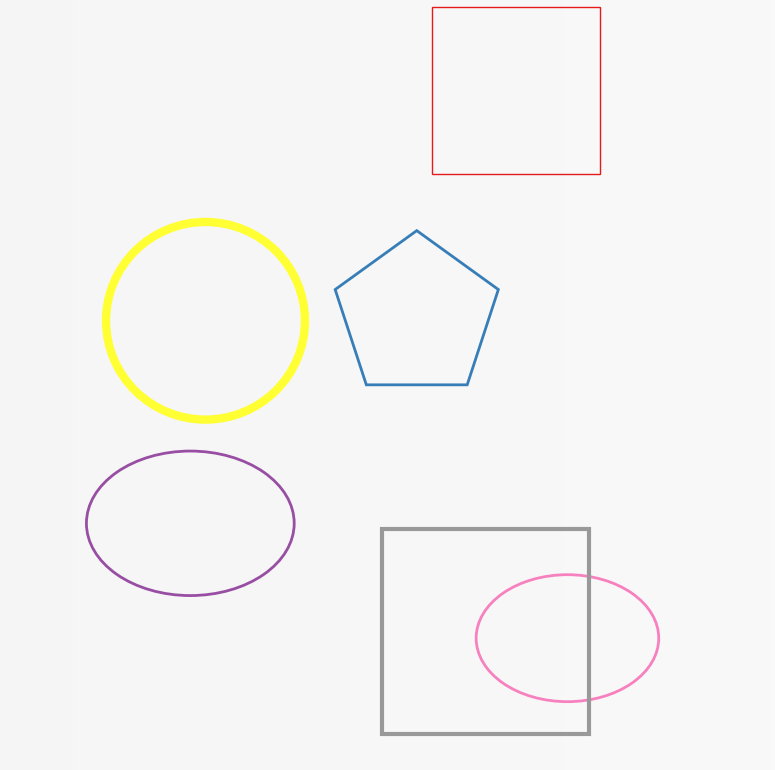[{"shape": "square", "thickness": 0.5, "radius": 0.54, "center": [0.666, 0.882]}, {"shape": "pentagon", "thickness": 1, "radius": 0.55, "center": [0.538, 0.59]}, {"shape": "oval", "thickness": 1, "radius": 0.67, "center": [0.246, 0.32]}, {"shape": "circle", "thickness": 3, "radius": 0.64, "center": [0.265, 0.583]}, {"shape": "oval", "thickness": 1, "radius": 0.59, "center": [0.732, 0.171]}, {"shape": "square", "thickness": 1.5, "radius": 0.67, "center": [0.626, 0.18]}]